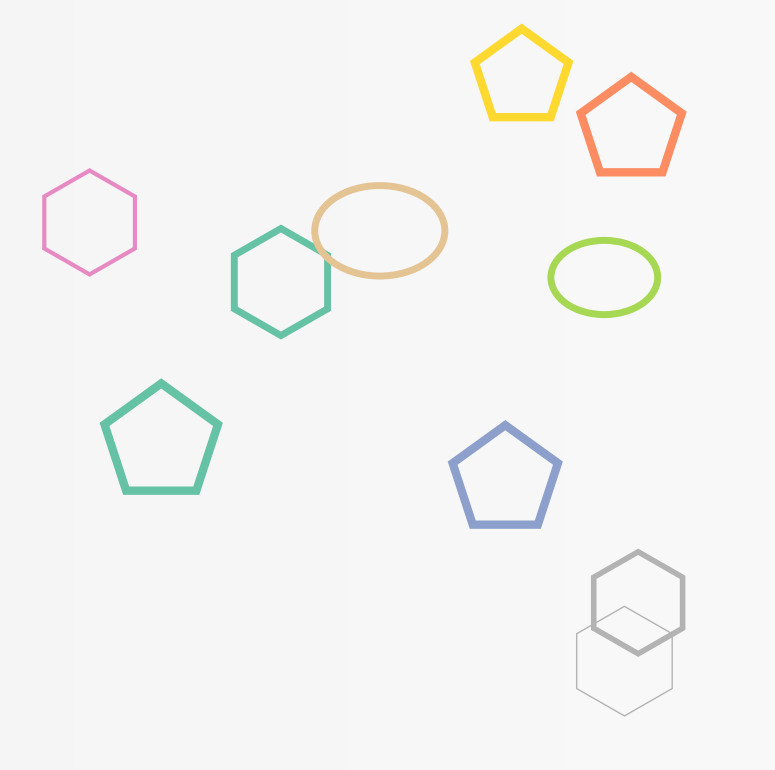[{"shape": "hexagon", "thickness": 2.5, "radius": 0.35, "center": [0.363, 0.634]}, {"shape": "pentagon", "thickness": 3, "radius": 0.38, "center": [0.208, 0.425]}, {"shape": "pentagon", "thickness": 3, "radius": 0.34, "center": [0.815, 0.832]}, {"shape": "pentagon", "thickness": 3, "radius": 0.36, "center": [0.652, 0.376]}, {"shape": "hexagon", "thickness": 1.5, "radius": 0.34, "center": [0.116, 0.711]}, {"shape": "oval", "thickness": 2.5, "radius": 0.34, "center": [0.78, 0.64]}, {"shape": "pentagon", "thickness": 3, "radius": 0.32, "center": [0.673, 0.899]}, {"shape": "oval", "thickness": 2.5, "radius": 0.42, "center": [0.49, 0.7]}, {"shape": "hexagon", "thickness": 2, "radius": 0.33, "center": [0.823, 0.217]}, {"shape": "hexagon", "thickness": 0.5, "radius": 0.36, "center": [0.806, 0.141]}]